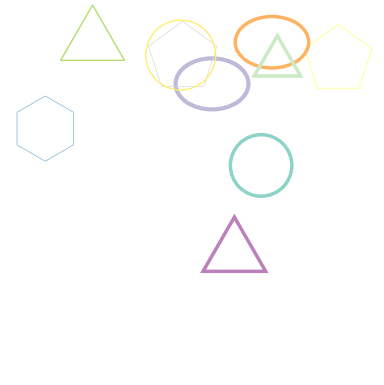[{"shape": "circle", "thickness": 2.5, "radius": 0.4, "center": [0.678, 0.57]}, {"shape": "pentagon", "thickness": 1, "radius": 0.46, "center": [0.879, 0.845]}, {"shape": "oval", "thickness": 3, "radius": 0.47, "center": [0.551, 0.782]}, {"shape": "hexagon", "thickness": 0.5, "radius": 0.42, "center": [0.118, 0.666]}, {"shape": "oval", "thickness": 2.5, "radius": 0.48, "center": [0.706, 0.89]}, {"shape": "triangle", "thickness": 1, "radius": 0.48, "center": [0.24, 0.891]}, {"shape": "pentagon", "thickness": 0.5, "radius": 0.47, "center": [0.475, 0.851]}, {"shape": "triangle", "thickness": 2.5, "radius": 0.47, "center": [0.609, 0.342]}, {"shape": "triangle", "thickness": 2.5, "radius": 0.35, "center": [0.72, 0.837]}, {"shape": "circle", "thickness": 1, "radius": 0.45, "center": [0.469, 0.857]}]